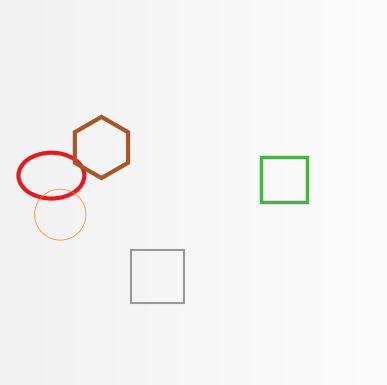[{"shape": "oval", "thickness": 3, "radius": 0.43, "center": [0.133, 0.544]}, {"shape": "square", "thickness": 2.5, "radius": 0.29, "center": [0.733, 0.534]}, {"shape": "circle", "thickness": 0.5, "radius": 0.33, "center": [0.155, 0.443]}, {"shape": "hexagon", "thickness": 3, "radius": 0.4, "center": [0.262, 0.617]}, {"shape": "square", "thickness": 1.5, "radius": 0.34, "center": [0.407, 0.282]}]